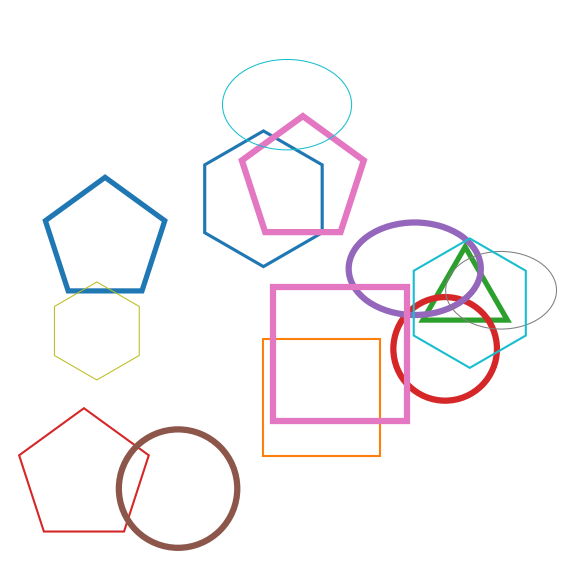[{"shape": "pentagon", "thickness": 2.5, "radius": 0.54, "center": [0.182, 0.583]}, {"shape": "hexagon", "thickness": 1.5, "radius": 0.59, "center": [0.456, 0.655]}, {"shape": "square", "thickness": 1, "radius": 0.5, "center": [0.557, 0.311]}, {"shape": "triangle", "thickness": 2.5, "radius": 0.42, "center": [0.805, 0.487]}, {"shape": "circle", "thickness": 3, "radius": 0.45, "center": [0.771, 0.395]}, {"shape": "pentagon", "thickness": 1, "radius": 0.59, "center": [0.145, 0.174]}, {"shape": "oval", "thickness": 3, "radius": 0.57, "center": [0.718, 0.534]}, {"shape": "circle", "thickness": 3, "radius": 0.51, "center": [0.308, 0.153]}, {"shape": "square", "thickness": 3, "radius": 0.58, "center": [0.589, 0.386]}, {"shape": "pentagon", "thickness": 3, "radius": 0.56, "center": [0.524, 0.687]}, {"shape": "oval", "thickness": 0.5, "radius": 0.48, "center": [0.868, 0.497]}, {"shape": "hexagon", "thickness": 0.5, "radius": 0.42, "center": [0.168, 0.426]}, {"shape": "hexagon", "thickness": 1, "radius": 0.56, "center": [0.813, 0.474]}, {"shape": "oval", "thickness": 0.5, "radius": 0.56, "center": [0.497, 0.818]}]